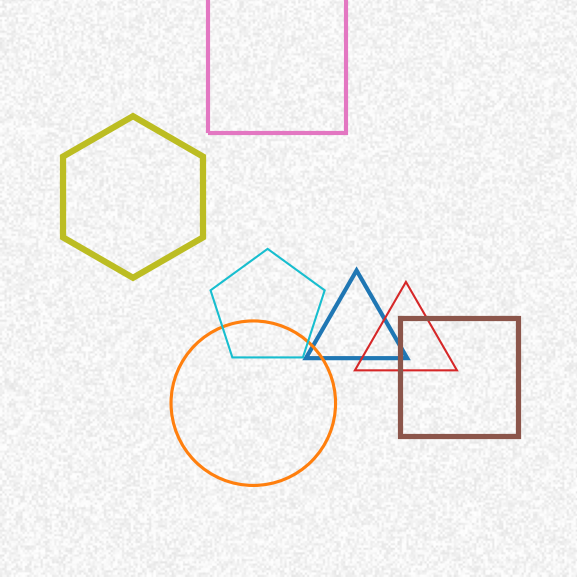[{"shape": "triangle", "thickness": 2, "radius": 0.51, "center": [0.617, 0.43]}, {"shape": "circle", "thickness": 1.5, "radius": 0.71, "center": [0.439, 0.301]}, {"shape": "triangle", "thickness": 1, "radius": 0.51, "center": [0.703, 0.409]}, {"shape": "square", "thickness": 2.5, "radius": 0.51, "center": [0.795, 0.347]}, {"shape": "square", "thickness": 2, "radius": 0.6, "center": [0.48, 0.889]}, {"shape": "hexagon", "thickness": 3, "radius": 0.7, "center": [0.23, 0.658]}, {"shape": "pentagon", "thickness": 1, "radius": 0.52, "center": [0.463, 0.464]}]